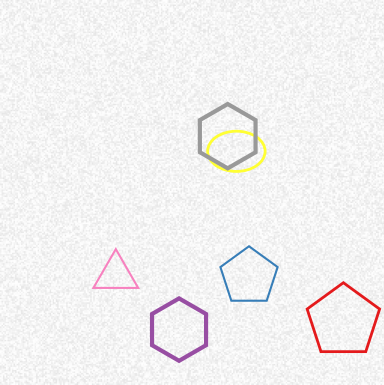[{"shape": "pentagon", "thickness": 2, "radius": 0.49, "center": [0.892, 0.167]}, {"shape": "pentagon", "thickness": 1.5, "radius": 0.39, "center": [0.647, 0.282]}, {"shape": "hexagon", "thickness": 3, "radius": 0.41, "center": [0.465, 0.144]}, {"shape": "oval", "thickness": 2, "radius": 0.37, "center": [0.614, 0.607]}, {"shape": "triangle", "thickness": 1.5, "radius": 0.34, "center": [0.301, 0.286]}, {"shape": "hexagon", "thickness": 3, "radius": 0.42, "center": [0.591, 0.646]}]